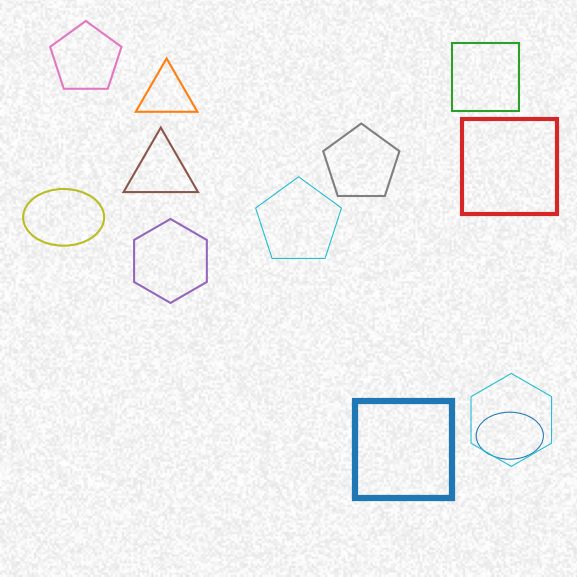[{"shape": "square", "thickness": 3, "radius": 0.42, "center": [0.699, 0.221]}, {"shape": "oval", "thickness": 0.5, "radius": 0.29, "center": [0.883, 0.245]}, {"shape": "triangle", "thickness": 1, "radius": 0.31, "center": [0.288, 0.836]}, {"shape": "square", "thickness": 1, "radius": 0.29, "center": [0.841, 0.866]}, {"shape": "square", "thickness": 2, "radius": 0.41, "center": [0.882, 0.71]}, {"shape": "hexagon", "thickness": 1, "radius": 0.36, "center": [0.295, 0.547]}, {"shape": "triangle", "thickness": 1, "radius": 0.37, "center": [0.278, 0.704]}, {"shape": "pentagon", "thickness": 1, "radius": 0.32, "center": [0.149, 0.898]}, {"shape": "pentagon", "thickness": 1, "radius": 0.35, "center": [0.626, 0.716]}, {"shape": "oval", "thickness": 1, "radius": 0.35, "center": [0.11, 0.623]}, {"shape": "pentagon", "thickness": 0.5, "radius": 0.39, "center": [0.517, 0.615]}, {"shape": "hexagon", "thickness": 0.5, "radius": 0.4, "center": [0.885, 0.272]}]